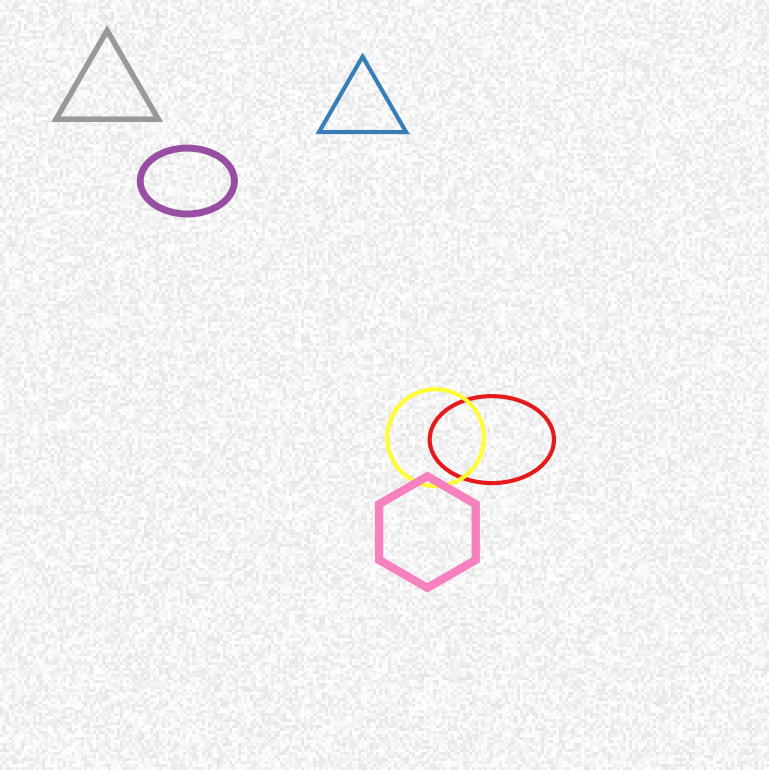[{"shape": "oval", "thickness": 1.5, "radius": 0.4, "center": [0.639, 0.429]}, {"shape": "triangle", "thickness": 1.5, "radius": 0.33, "center": [0.471, 0.861]}, {"shape": "oval", "thickness": 2.5, "radius": 0.31, "center": [0.243, 0.765]}, {"shape": "circle", "thickness": 1.5, "radius": 0.31, "center": [0.566, 0.432]}, {"shape": "hexagon", "thickness": 3, "radius": 0.36, "center": [0.555, 0.309]}, {"shape": "triangle", "thickness": 2, "radius": 0.38, "center": [0.139, 0.884]}]